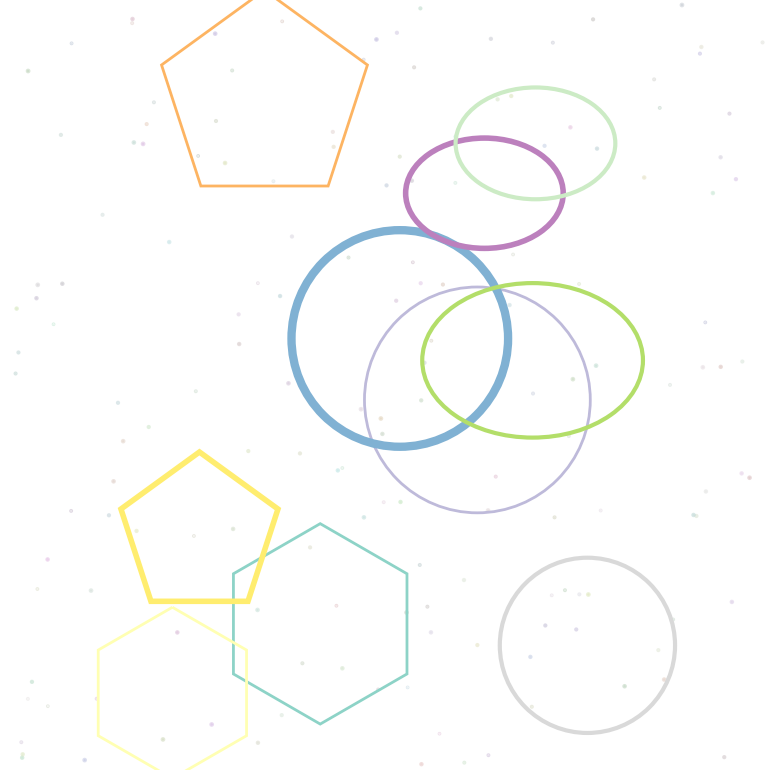[{"shape": "hexagon", "thickness": 1, "radius": 0.65, "center": [0.416, 0.19]}, {"shape": "hexagon", "thickness": 1, "radius": 0.56, "center": [0.224, 0.1]}, {"shape": "circle", "thickness": 1, "radius": 0.73, "center": [0.62, 0.481]}, {"shape": "circle", "thickness": 3, "radius": 0.7, "center": [0.519, 0.56]}, {"shape": "pentagon", "thickness": 1, "radius": 0.7, "center": [0.343, 0.872]}, {"shape": "oval", "thickness": 1.5, "radius": 0.72, "center": [0.692, 0.532]}, {"shape": "circle", "thickness": 1.5, "radius": 0.57, "center": [0.763, 0.162]}, {"shape": "oval", "thickness": 2, "radius": 0.51, "center": [0.629, 0.749]}, {"shape": "oval", "thickness": 1.5, "radius": 0.52, "center": [0.695, 0.814]}, {"shape": "pentagon", "thickness": 2, "radius": 0.54, "center": [0.259, 0.306]}]